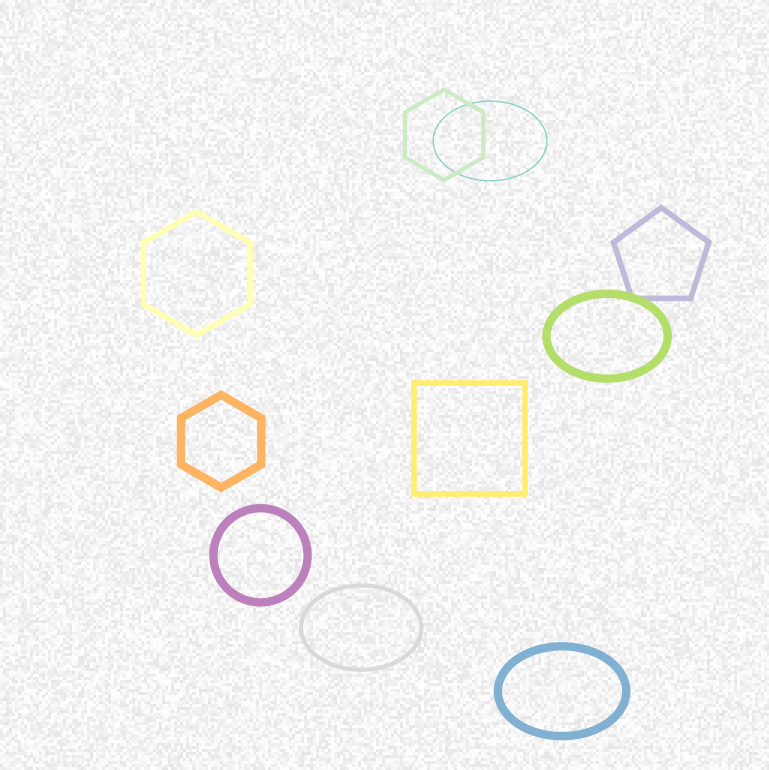[{"shape": "oval", "thickness": 0.5, "radius": 0.37, "center": [0.636, 0.817]}, {"shape": "hexagon", "thickness": 2, "radius": 0.4, "center": [0.256, 0.645]}, {"shape": "pentagon", "thickness": 2, "radius": 0.33, "center": [0.859, 0.665]}, {"shape": "oval", "thickness": 3, "radius": 0.42, "center": [0.73, 0.102]}, {"shape": "hexagon", "thickness": 3, "radius": 0.3, "center": [0.287, 0.427]}, {"shape": "oval", "thickness": 3, "radius": 0.39, "center": [0.788, 0.563]}, {"shape": "oval", "thickness": 1.5, "radius": 0.39, "center": [0.469, 0.185]}, {"shape": "circle", "thickness": 3, "radius": 0.31, "center": [0.338, 0.279]}, {"shape": "hexagon", "thickness": 1.5, "radius": 0.29, "center": [0.577, 0.825]}, {"shape": "square", "thickness": 2, "radius": 0.36, "center": [0.61, 0.431]}]